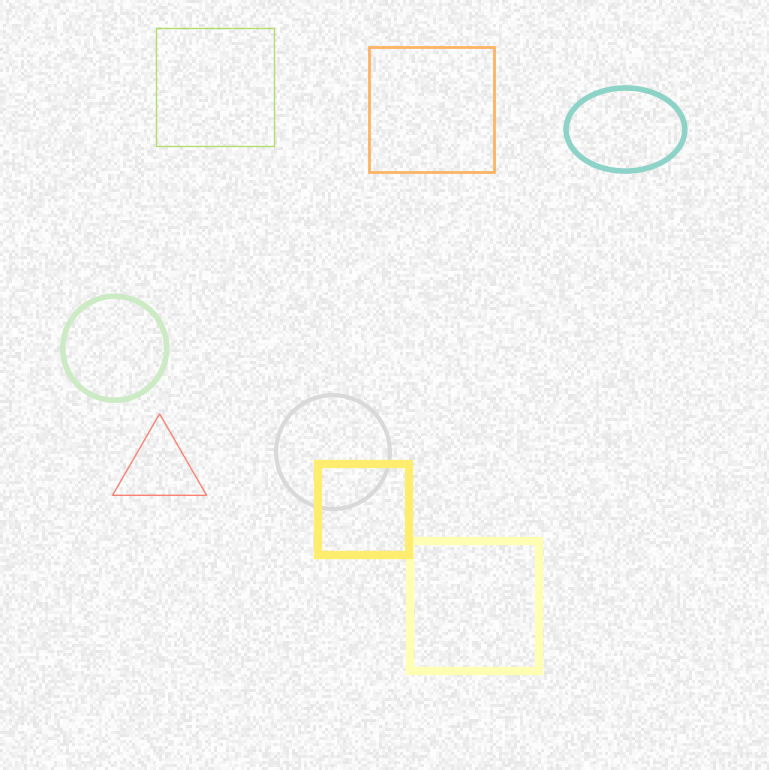[{"shape": "oval", "thickness": 2, "radius": 0.39, "center": [0.812, 0.832]}, {"shape": "square", "thickness": 3, "radius": 0.42, "center": [0.616, 0.213]}, {"shape": "triangle", "thickness": 0.5, "radius": 0.35, "center": [0.207, 0.392]}, {"shape": "square", "thickness": 1, "radius": 0.41, "center": [0.56, 0.858]}, {"shape": "square", "thickness": 0.5, "radius": 0.38, "center": [0.279, 0.887]}, {"shape": "circle", "thickness": 1.5, "radius": 0.37, "center": [0.432, 0.413]}, {"shape": "circle", "thickness": 2, "radius": 0.34, "center": [0.149, 0.548]}, {"shape": "square", "thickness": 3, "radius": 0.3, "center": [0.472, 0.338]}]